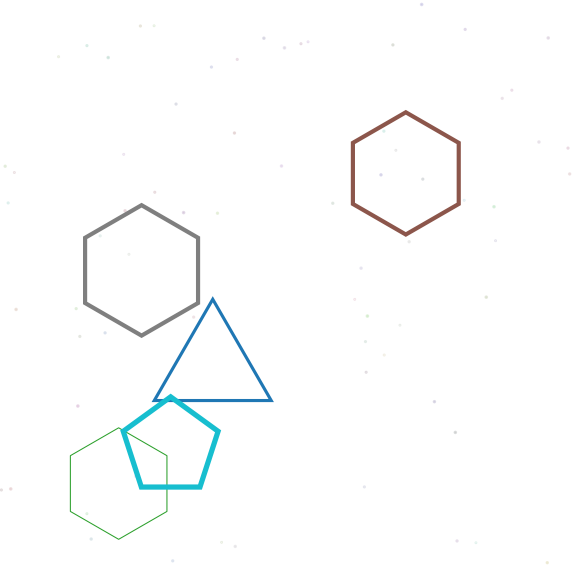[{"shape": "triangle", "thickness": 1.5, "radius": 0.58, "center": [0.368, 0.364]}, {"shape": "hexagon", "thickness": 0.5, "radius": 0.48, "center": [0.205, 0.162]}, {"shape": "hexagon", "thickness": 2, "radius": 0.53, "center": [0.703, 0.699]}, {"shape": "hexagon", "thickness": 2, "radius": 0.56, "center": [0.245, 0.531]}, {"shape": "pentagon", "thickness": 2.5, "radius": 0.43, "center": [0.296, 0.226]}]